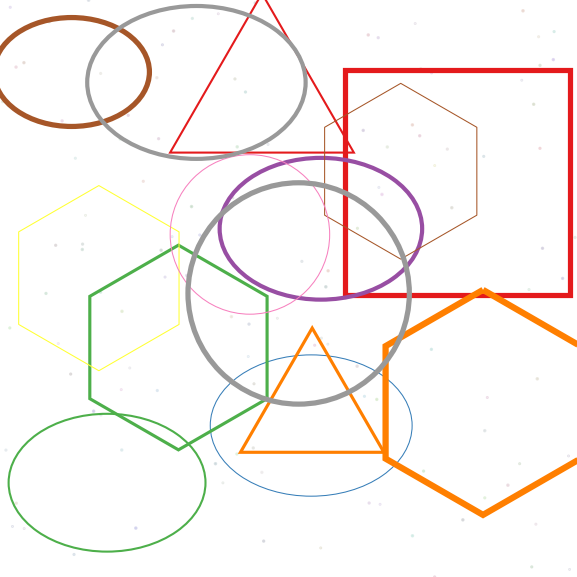[{"shape": "square", "thickness": 2.5, "radius": 0.97, "center": [0.792, 0.683]}, {"shape": "triangle", "thickness": 1, "radius": 0.92, "center": [0.454, 0.827]}, {"shape": "oval", "thickness": 0.5, "radius": 0.87, "center": [0.539, 0.262]}, {"shape": "hexagon", "thickness": 1.5, "radius": 0.89, "center": [0.309, 0.397]}, {"shape": "oval", "thickness": 1, "radius": 0.85, "center": [0.185, 0.163]}, {"shape": "oval", "thickness": 2, "radius": 0.88, "center": [0.556, 0.603]}, {"shape": "hexagon", "thickness": 3, "radius": 0.97, "center": [0.836, 0.302]}, {"shape": "triangle", "thickness": 1.5, "radius": 0.72, "center": [0.541, 0.288]}, {"shape": "hexagon", "thickness": 0.5, "radius": 0.8, "center": [0.171, 0.518]}, {"shape": "hexagon", "thickness": 0.5, "radius": 0.76, "center": [0.694, 0.703]}, {"shape": "oval", "thickness": 2.5, "radius": 0.67, "center": [0.124, 0.874]}, {"shape": "circle", "thickness": 0.5, "radius": 0.69, "center": [0.433, 0.593]}, {"shape": "oval", "thickness": 2, "radius": 0.95, "center": [0.34, 0.856]}, {"shape": "circle", "thickness": 2.5, "radius": 0.96, "center": [0.517, 0.491]}]